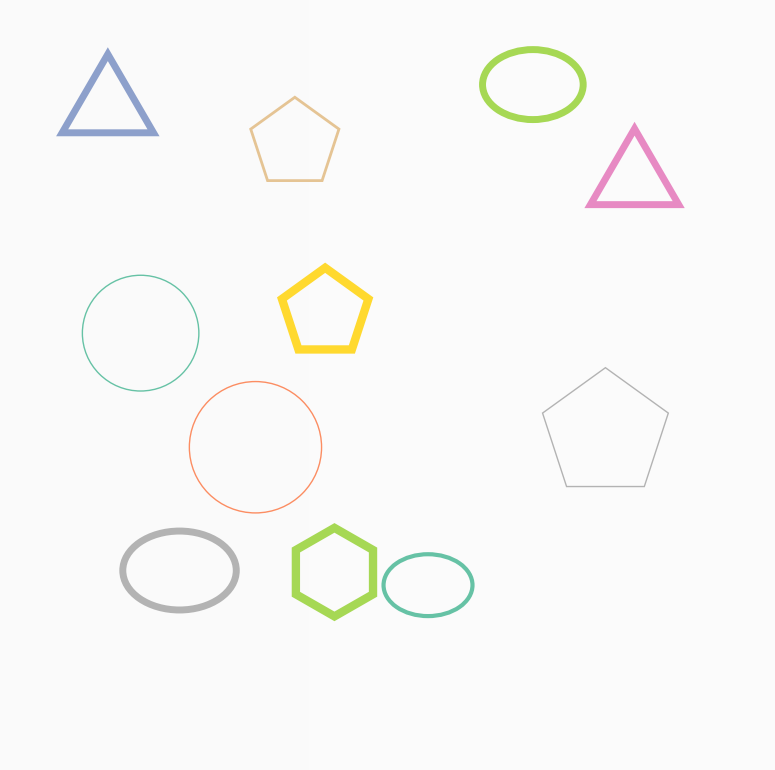[{"shape": "oval", "thickness": 1.5, "radius": 0.29, "center": [0.552, 0.24]}, {"shape": "circle", "thickness": 0.5, "radius": 0.38, "center": [0.181, 0.567]}, {"shape": "circle", "thickness": 0.5, "radius": 0.43, "center": [0.33, 0.419]}, {"shape": "triangle", "thickness": 2.5, "radius": 0.34, "center": [0.139, 0.862]}, {"shape": "triangle", "thickness": 2.5, "radius": 0.33, "center": [0.819, 0.767]}, {"shape": "oval", "thickness": 2.5, "radius": 0.32, "center": [0.688, 0.89]}, {"shape": "hexagon", "thickness": 3, "radius": 0.29, "center": [0.432, 0.257]}, {"shape": "pentagon", "thickness": 3, "radius": 0.29, "center": [0.42, 0.594]}, {"shape": "pentagon", "thickness": 1, "radius": 0.3, "center": [0.38, 0.814]}, {"shape": "pentagon", "thickness": 0.5, "radius": 0.43, "center": [0.781, 0.437]}, {"shape": "oval", "thickness": 2.5, "radius": 0.37, "center": [0.232, 0.259]}]